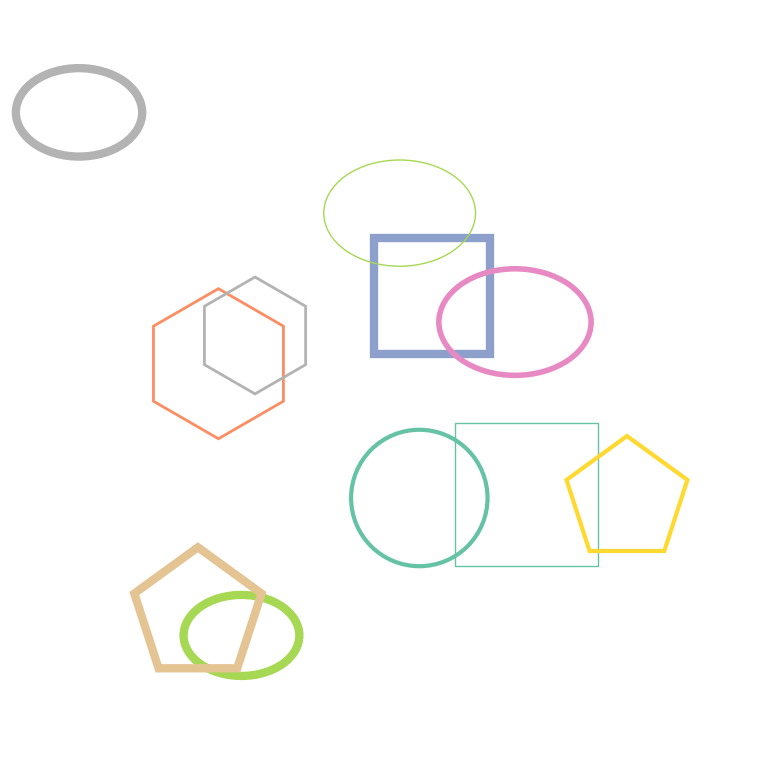[{"shape": "square", "thickness": 0.5, "radius": 0.46, "center": [0.684, 0.358]}, {"shape": "circle", "thickness": 1.5, "radius": 0.44, "center": [0.545, 0.353]}, {"shape": "hexagon", "thickness": 1, "radius": 0.49, "center": [0.284, 0.528]}, {"shape": "square", "thickness": 3, "radius": 0.38, "center": [0.561, 0.616]}, {"shape": "oval", "thickness": 2, "radius": 0.49, "center": [0.669, 0.582]}, {"shape": "oval", "thickness": 3, "radius": 0.38, "center": [0.314, 0.175]}, {"shape": "oval", "thickness": 0.5, "radius": 0.49, "center": [0.519, 0.723]}, {"shape": "pentagon", "thickness": 1.5, "radius": 0.41, "center": [0.814, 0.351]}, {"shape": "pentagon", "thickness": 3, "radius": 0.43, "center": [0.257, 0.202]}, {"shape": "hexagon", "thickness": 1, "radius": 0.38, "center": [0.331, 0.564]}, {"shape": "oval", "thickness": 3, "radius": 0.41, "center": [0.103, 0.854]}]